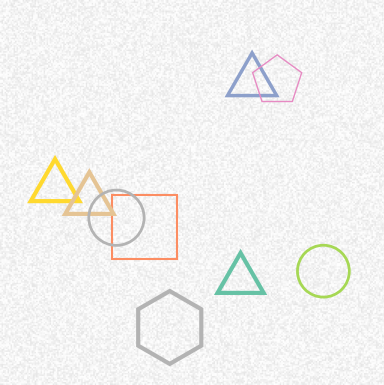[{"shape": "triangle", "thickness": 3, "radius": 0.35, "center": [0.625, 0.274]}, {"shape": "square", "thickness": 1.5, "radius": 0.42, "center": [0.375, 0.41]}, {"shape": "triangle", "thickness": 2.5, "radius": 0.37, "center": [0.655, 0.789]}, {"shape": "pentagon", "thickness": 1, "radius": 0.33, "center": [0.72, 0.791]}, {"shape": "circle", "thickness": 2, "radius": 0.34, "center": [0.84, 0.296]}, {"shape": "triangle", "thickness": 3, "radius": 0.36, "center": [0.143, 0.514]}, {"shape": "triangle", "thickness": 3, "radius": 0.36, "center": [0.232, 0.481]}, {"shape": "hexagon", "thickness": 3, "radius": 0.47, "center": [0.441, 0.149]}, {"shape": "circle", "thickness": 2, "radius": 0.36, "center": [0.303, 0.435]}]